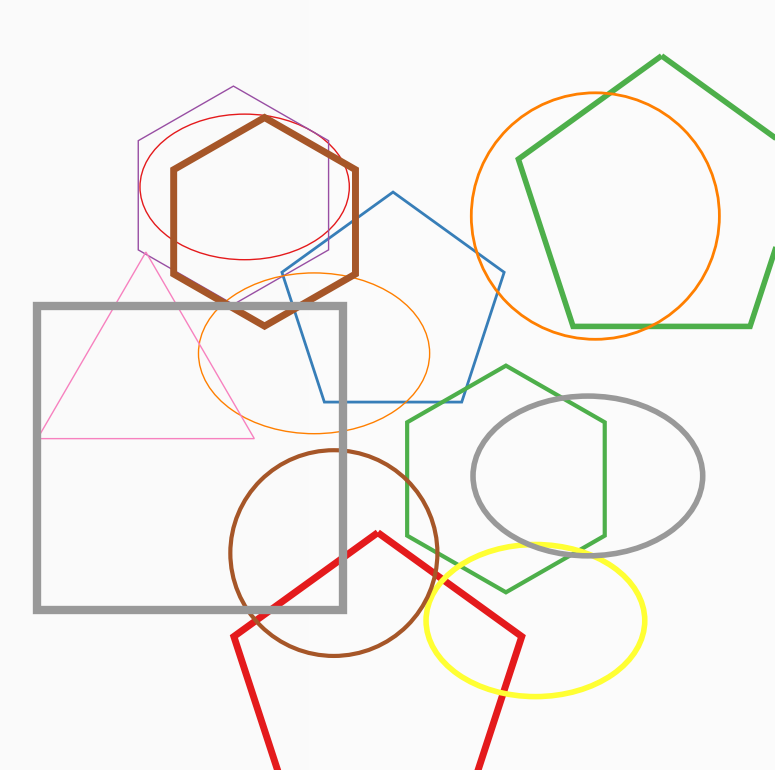[{"shape": "oval", "thickness": 0.5, "radius": 0.68, "center": [0.316, 0.757]}, {"shape": "pentagon", "thickness": 2.5, "radius": 0.98, "center": [0.488, 0.113]}, {"shape": "pentagon", "thickness": 1, "radius": 0.75, "center": [0.507, 0.6]}, {"shape": "pentagon", "thickness": 2, "radius": 0.97, "center": [0.854, 0.733]}, {"shape": "hexagon", "thickness": 1.5, "radius": 0.74, "center": [0.653, 0.378]}, {"shape": "hexagon", "thickness": 0.5, "radius": 0.71, "center": [0.301, 0.746]}, {"shape": "circle", "thickness": 1, "radius": 0.8, "center": [0.768, 0.719]}, {"shape": "oval", "thickness": 0.5, "radius": 0.75, "center": [0.405, 0.541]}, {"shape": "oval", "thickness": 2, "radius": 0.71, "center": [0.691, 0.194]}, {"shape": "hexagon", "thickness": 2.5, "radius": 0.68, "center": [0.341, 0.712]}, {"shape": "circle", "thickness": 1.5, "radius": 0.67, "center": [0.431, 0.282]}, {"shape": "triangle", "thickness": 0.5, "radius": 0.81, "center": [0.188, 0.511]}, {"shape": "oval", "thickness": 2, "radius": 0.74, "center": [0.759, 0.382]}, {"shape": "square", "thickness": 3, "radius": 0.99, "center": [0.245, 0.405]}]